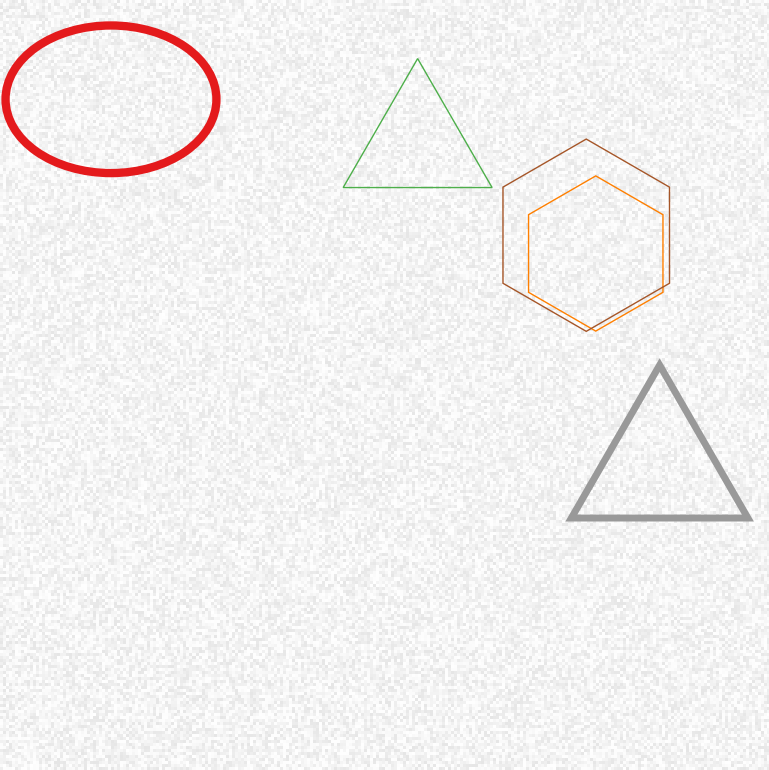[{"shape": "oval", "thickness": 3, "radius": 0.68, "center": [0.144, 0.871]}, {"shape": "triangle", "thickness": 0.5, "radius": 0.56, "center": [0.542, 0.812]}, {"shape": "hexagon", "thickness": 0.5, "radius": 0.5, "center": [0.774, 0.671]}, {"shape": "hexagon", "thickness": 0.5, "radius": 0.62, "center": [0.761, 0.695]}, {"shape": "triangle", "thickness": 2.5, "radius": 0.66, "center": [0.857, 0.393]}]